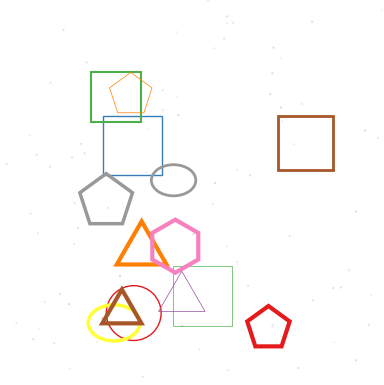[{"shape": "pentagon", "thickness": 3, "radius": 0.29, "center": [0.697, 0.147]}, {"shape": "circle", "thickness": 1, "radius": 0.36, "center": [0.347, 0.187]}, {"shape": "square", "thickness": 1, "radius": 0.38, "center": [0.344, 0.623]}, {"shape": "square", "thickness": 1.5, "radius": 0.32, "center": [0.3, 0.748]}, {"shape": "square", "thickness": 0.5, "radius": 0.39, "center": [0.526, 0.232]}, {"shape": "triangle", "thickness": 0.5, "radius": 0.35, "center": [0.472, 0.226]}, {"shape": "pentagon", "thickness": 0.5, "radius": 0.29, "center": [0.34, 0.754]}, {"shape": "triangle", "thickness": 3, "radius": 0.37, "center": [0.368, 0.35]}, {"shape": "oval", "thickness": 2.5, "radius": 0.33, "center": [0.296, 0.161]}, {"shape": "square", "thickness": 2, "radius": 0.36, "center": [0.794, 0.629]}, {"shape": "triangle", "thickness": 3, "radius": 0.29, "center": [0.317, 0.189]}, {"shape": "hexagon", "thickness": 3, "radius": 0.34, "center": [0.455, 0.361]}, {"shape": "pentagon", "thickness": 2.5, "radius": 0.36, "center": [0.276, 0.477]}, {"shape": "oval", "thickness": 2, "radius": 0.29, "center": [0.451, 0.532]}]